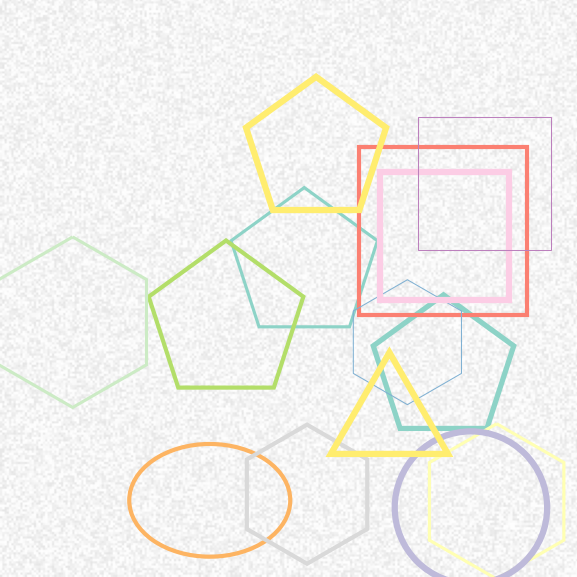[{"shape": "pentagon", "thickness": 1.5, "radius": 0.67, "center": [0.527, 0.541]}, {"shape": "pentagon", "thickness": 2.5, "radius": 0.64, "center": [0.768, 0.361]}, {"shape": "hexagon", "thickness": 1.5, "radius": 0.67, "center": [0.86, 0.131]}, {"shape": "circle", "thickness": 3, "radius": 0.66, "center": [0.815, 0.12]}, {"shape": "square", "thickness": 2, "radius": 0.73, "center": [0.767, 0.599]}, {"shape": "hexagon", "thickness": 0.5, "radius": 0.54, "center": [0.705, 0.407]}, {"shape": "oval", "thickness": 2, "radius": 0.7, "center": [0.363, 0.133]}, {"shape": "pentagon", "thickness": 2, "radius": 0.7, "center": [0.391, 0.442]}, {"shape": "square", "thickness": 3, "radius": 0.56, "center": [0.77, 0.59]}, {"shape": "hexagon", "thickness": 2, "radius": 0.6, "center": [0.532, 0.143]}, {"shape": "square", "thickness": 0.5, "radius": 0.57, "center": [0.839, 0.681]}, {"shape": "hexagon", "thickness": 1.5, "radius": 0.74, "center": [0.126, 0.441]}, {"shape": "pentagon", "thickness": 3, "radius": 0.64, "center": [0.547, 0.739]}, {"shape": "triangle", "thickness": 3, "radius": 0.59, "center": [0.674, 0.272]}]